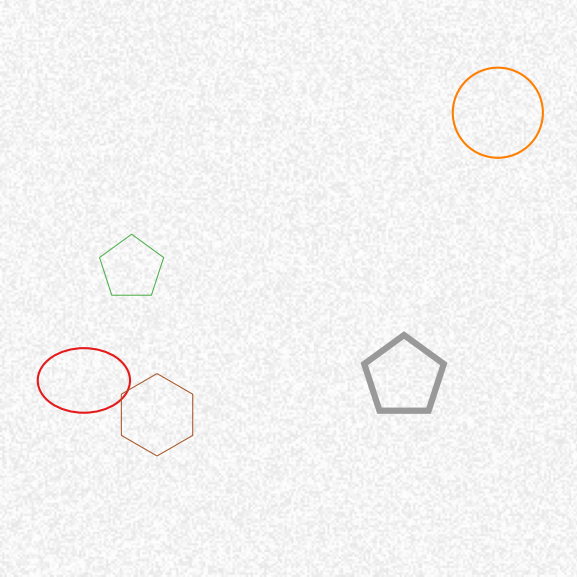[{"shape": "oval", "thickness": 1, "radius": 0.4, "center": [0.145, 0.34]}, {"shape": "pentagon", "thickness": 0.5, "radius": 0.29, "center": [0.228, 0.535]}, {"shape": "circle", "thickness": 1, "radius": 0.39, "center": [0.862, 0.804]}, {"shape": "hexagon", "thickness": 0.5, "radius": 0.36, "center": [0.272, 0.281]}, {"shape": "pentagon", "thickness": 3, "radius": 0.36, "center": [0.7, 0.347]}]